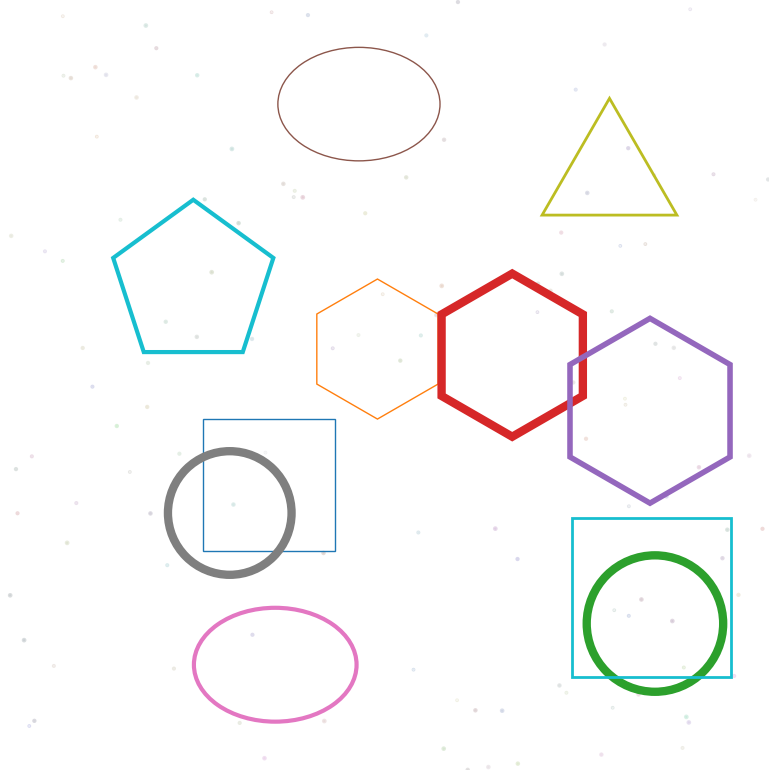[{"shape": "square", "thickness": 0.5, "radius": 0.43, "center": [0.349, 0.37]}, {"shape": "hexagon", "thickness": 0.5, "radius": 0.45, "center": [0.49, 0.547]}, {"shape": "circle", "thickness": 3, "radius": 0.44, "center": [0.851, 0.19]}, {"shape": "hexagon", "thickness": 3, "radius": 0.53, "center": [0.665, 0.539]}, {"shape": "hexagon", "thickness": 2, "radius": 0.6, "center": [0.844, 0.467]}, {"shape": "oval", "thickness": 0.5, "radius": 0.53, "center": [0.466, 0.865]}, {"shape": "oval", "thickness": 1.5, "radius": 0.53, "center": [0.357, 0.137]}, {"shape": "circle", "thickness": 3, "radius": 0.4, "center": [0.298, 0.334]}, {"shape": "triangle", "thickness": 1, "radius": 0.51, "center": [0.792, 0.771]}, {"shape": "pentagon", "thickness": 1.5, "radius": 0.55, "center": [0.251, 0.631]}, {"shape": "square", "thickness": 1, "radius": 0.52, "center": [0.846, 0.224]}]